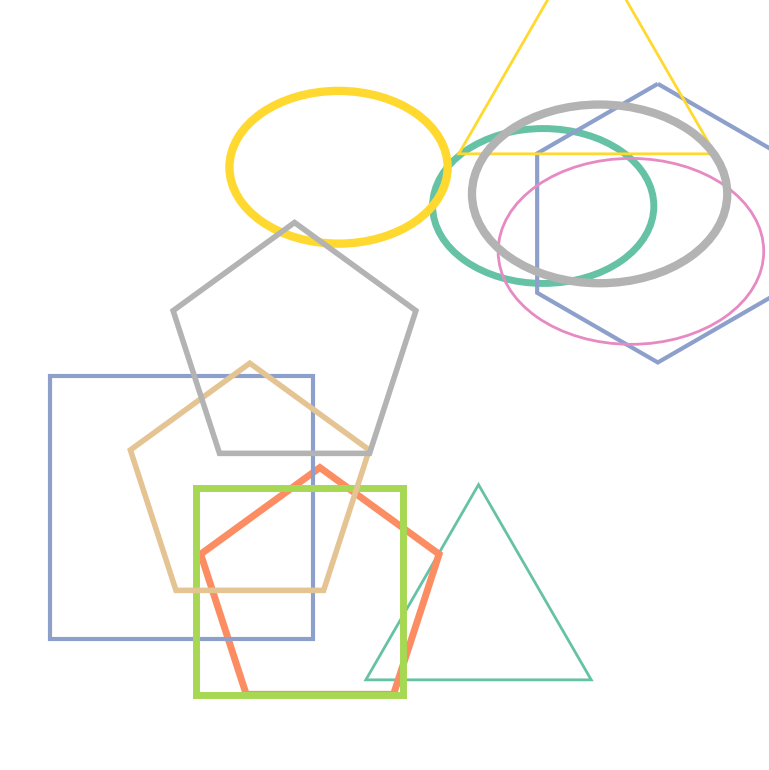[{"shape": "triangle", "thickness": 1, "radius": 0.85, "center": [0.621, 0.202]}, {"shape": "oval", "thickness": 2.5, "radius": 0.72, "center": [0.705, 0.732]}, {"shape": "pentagon", "thickness": 2.5, "radius": 0.81, "center": [0.415, 0.23]}, {"shape": "hexagon", "thickness": 1.5, "radius": 0.9, "center": [0.854, 0.71]}, {"shape": "square", "thickness": 1.5, "radius": 0.85, "center": [0.236, 0.341]}, {"shape": "oval", "thickness": 1, "radius": 0.86, "center": [0.819, 0.674]}, {"shape": "square", "thickness": 2.5, "radius": 0.67, "center": [0.389, 0.232]}, {"shape": "oval", "thickness": 3, "radius": 0.71, "center": [0.44, 0.783]}, {"shape": "triangle", "thickness": 1, "radius": 0.96, "center": [0.762, 0.896]}, {"shape": "pentagon", "thickness": 2, "radius": 0.82, "center": [0.324, 0.365]}, {"shape": "oval", "thickness": 3, "radius": 0.83, "center": [0.779, 0.748]}, {"shape": "pentagon", "thickness": 2, "radius": 0.83, "center": [0.382, 0.545]}]